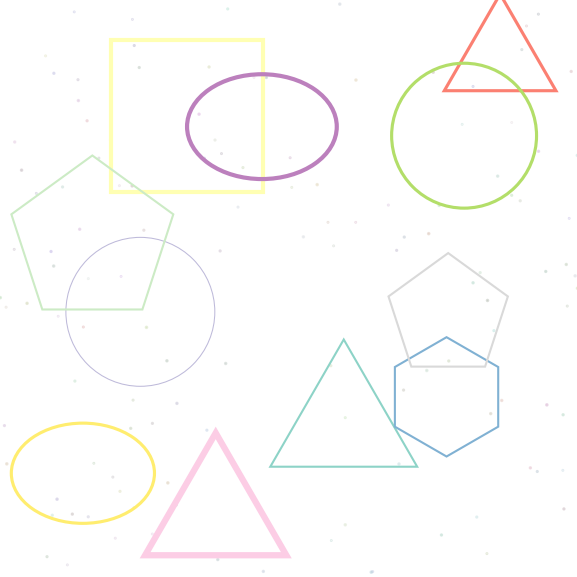[{"shape": "triangle", "thickness": 1, "radius": 0.73, "center": [0.595, 0.264]}, {"shape": "square", "thickness": 2, "radius": 0.66, "center": [0.324, 0.799]}, {"shape": "circle", "thickness": 0.5, "radius": 0.64, "center": [0.243, 0.459]}, {"shape": "triangle", "thickness": 1.5, "radius": 0.56, "center": [0.866, 0.898]}, {"shape": "hexagon", "thickness": 1, "radius": 0.52, "center": [0.773, 0.312]}, {"shape": "circle", "thickness": 1.5, "radius": 0.63, "center": [0.804, 0.764]}, {"shape": "triangle", "thickness": 3, "radius": 0.71, "center": [0.374, 0.108]}, {"shape": "pentagon", "thickness": 1, "radius": 0.54, "center": [0.776, 0.452]}, {"shape": "oval", "thickness": 2, "radius": 0.65, "center": [0.454, 0.78]}, {"shape": "pentagon", "thickness": 1, "radius": 0.74, "center": [0.16, 0.582]}, {"shape": "oval", "thickness": 1.5, "radius": 0.62, "center": [0.144, 0.18]}]